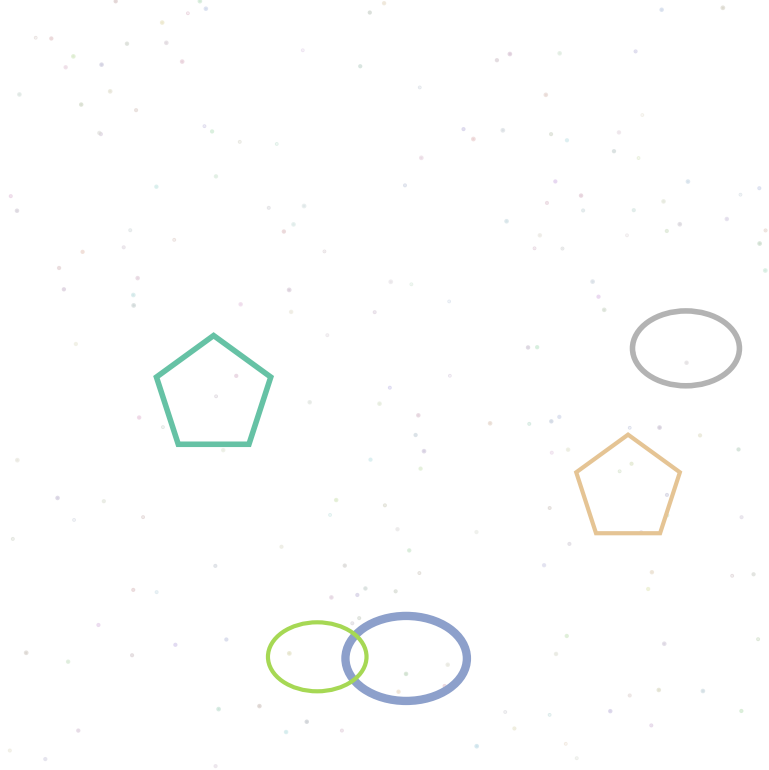[{"shape": "pentagon", "thickness": 2, "radius": 0.39, "center": [0.277, 0.486]}, {"shape": "oval", "thickness": 3, "radius": 0.39, "center": [0.528, 0.145]}, {"shape": "oval", "thickness": 1.5, "radius": 0.32, "center": [0.412, 0.147]}, {"shape": "pentagon", "thickness": 1.5, "radius": 0.35, "center": [0.816, 0.365]}, {"shape": "oval", "thickness": 2, "radius": 0.35, "center": [0.891, 0.548]}]